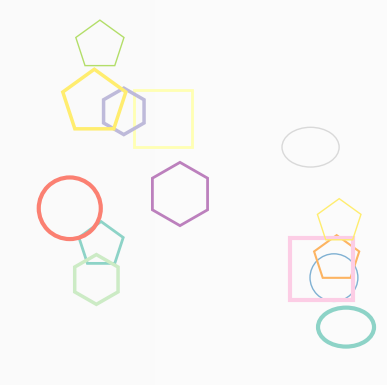[{"shape": "oval", "thickness": 3, "radius": 0.36, "center": [0.893, 0.15]}, {"shape": "pentagon", "thickness": 2, "radius": 0.3, "center": [0.261, 0.365]}, {"shape": "square", "thickness": 2, "radius": 0.37, "center": [0.421, 0.693]}, {"shape": "hexagon", "thickness": 2.5, "radius": 0.3, "center": [0.32, 0.711]}, {"shape": "circle", "thickness": 3, "radius": 0.4, "center": [0.18, 0.459]}, {"shape": "circle", "thickness": 1, "radius": 0.31, "center": [0.862, 0.279]}, {"shape": "pentagon", "thickness": 1.5, "radius": 0.31, "center": [0.869, 0.328]}, {"shape": "pentagon", "thickness": 1, "radius": 0.33, "center": [0.258, 0.882]}, {"shape": "square", "thickness": 3, "radius": 0.41, "center": [0.831, 0.302]}, {"shape": "oval", "thickness": 1, "radius": 0.37, "center": [0.801, 0.618]}, {"shape": "hexagon", "thickness": 2, "radius": 0.41, "center": [0.464, 0.496]}, {"shape": "hexagon", "thickness": 2.5, "radius": 0.32, "center": [0.249, 0.274]}, {"shape": "pentagon", "thickness": 2.5, "radius": 0.43, "center": [0.243, 0.735]}, {"shape": "pentagon", "thickness": 1, "radius": 0.3, "center": [0.875, 0.425]}]